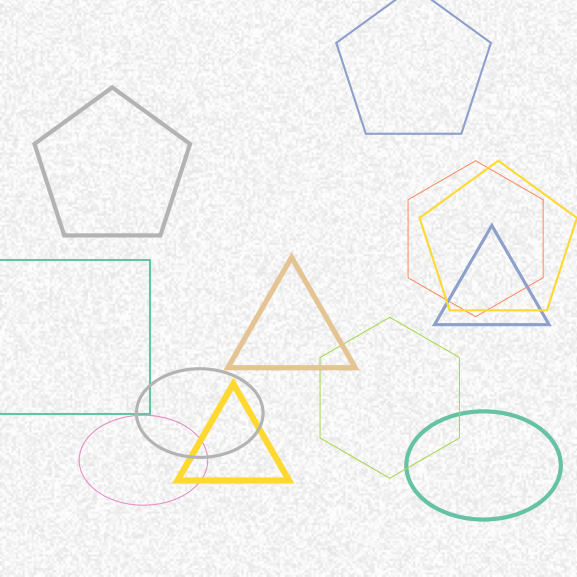[{"shape": "oval", "thickness": 2, "radius": 0.67, "center": [0.837, 0.193]}, {"shape": "square", "thickness": 1, "radius": 0.67, "center": [0.125, 0.416]}, {"shape": "hexagon", "thickness": 0.5, "radius": 0.68, "center": [0.824, 0.586]}, {"shape": "triangle", "thickness": 1.5, "radius": 0.57, "center": [0.852, 0.494]}, {"shape": "pentagon", "thickness": 1, "radius": 0.7, "center": [0.716, 0.881]}, {"shape": "oval", "thickness": 0.5, "radius": 0.56, "center": [0.248, 0.202]}, {"shape": "hexagon", "thickness": 0.5, "radius": 0.7, "center": [0.675, 0.31]}, {"shape": "triangle", "thickness": 3, "radius": 0.56, "center": [0.404, 0.223]}, {"shape": "pentagon", "thickness": 1, "radius": 0.72, "center": [0.863, 0.578]}, {"shape": "triangle", "thickness": 2.5, "radius": 0.64, "center": [0.505, 0.426]}, {"shape": "pentagon", "thickness": 2, "radius": 0.71, "center": [0.194, 0.706]}, {"shape": "oval", "thickness": 1.5, "radius": 0.55, "center": [0.346, 0.284]}]